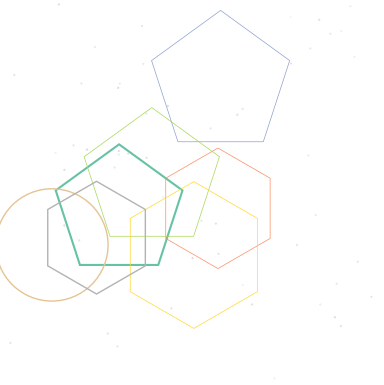[{"shape": "pentagon", "thickness": 1.5, "radius": 0.87, "center": [0.309, 0.452]}, {"shape": "hexagon", "thickness": 0.5, "radius": 0.78, "center": [0.566, 0.459]}, {"shape": "pentagon", "thickness": 0.5, "radius": 0.94, "center": [0.573, 0.784]}, {"shape": "pentagon", "thickness": 0.5, "radius": 0.92, "center": [0.394, 0.536]}, {"shape": "hexagon", "thickness": 0.5, "radius": 0.95, "center": [0.503, 0.338]}, {"shape": "circle", "thickness": 1, "radius": 0.73, "center": [0.135, 0.364]}, {"shape": "hexagon", "thickness": 1, "radius": 0.73, "center": [0.251, 0.383]}]